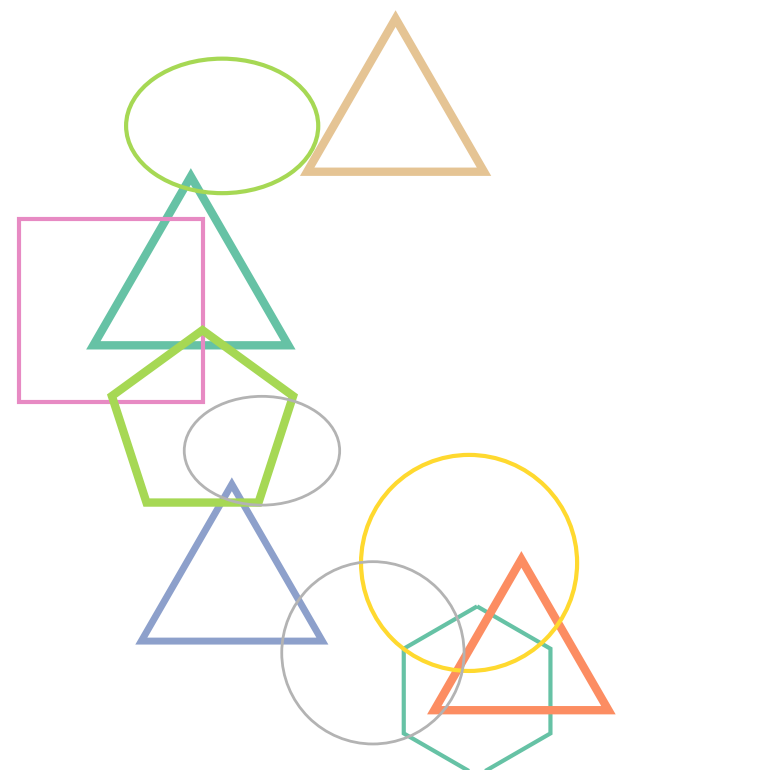[{"shape": "hexagon", "thickness": 1.5, "radius": 0.55, "center": [0.62, 0.103]}, {"shape": "triangle", "thickness": 3, "radius": 0.73, "center": [0.248, 0.625]}, {"shape": "triangle", "thickness": 3, "radius": 0.65, "center": [0.677, 0.143]}, {"shape": "triangle", "thickness": 2.5, "radius": 0.68, "center": [0.301, 0.235]}, {"shape": "square", "thickness": 1.5, "radius": 0.6, "center": [0.144, 0.596]}, {"shape": "oval", "thickness": 1.5, "radius": 0.62, "center": [0.289, 0.836]}, {"shape": "pentagon", "thickness": 3, "radius": 0.62, "center": [0.263, 0.447]}, {"shape": "circle", "thickness": 1.5, "radius": 0.7, "center": [0.609, 0.269]}, {"shape": "triangle", "thickness": 3, "radius": 0.66, "center": [0.514, 0.843]}, {"shape": "circle", "thickness": 1, "radius": 0.59, "center": [0.484, 0.152]}, {"shape": "oval", "thickness": 1, "radius": 0.5, "center": [0.34, 0.415]}]